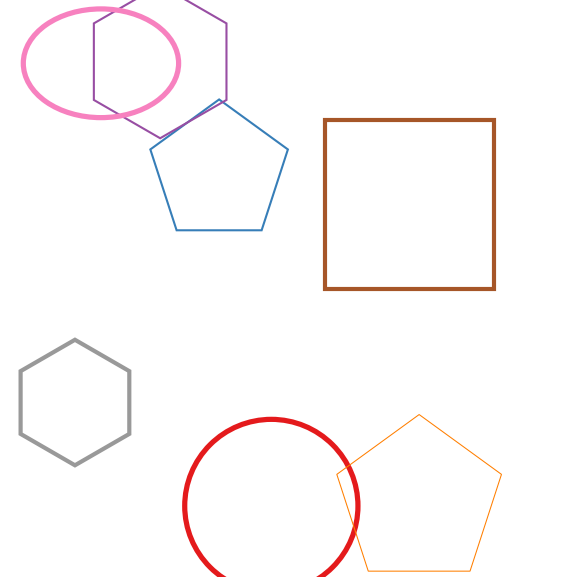[{"shape": "circle", "thickness": 2.5, "radius": 0.75, "center": [0.47, 0.123]}, {"shape": "pentagon", "thickness": 1, "radius": 0.63, "center": [0.379, 0.702]}, {"shape": "hexagon", "thickness": 1, "radius": 0.66, "center": [0.277, 0.892]}, {"shape": "pentagon", "thickness": 0.5, "radius": 0.75, "center": [0.726, 0.131]}, {"shape": "square", "thickness": 2, "radius": 0.73, "center": [0.709, 0.645]}, {"shape": "oval", "thickness": 2.5, "radius": 0.67, "center": [0.175, 0.89]}, {"shape": "hexagon", "thickness": 2, "radius": 0.54, "center": [0.13, 0.302]}]